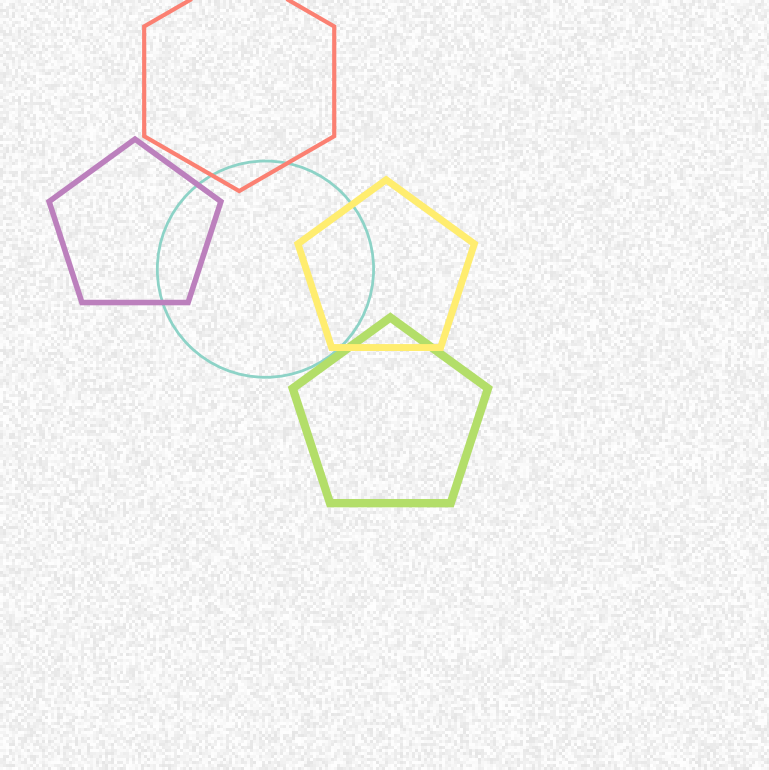[{"shape": "circle", "thickness": 1, "radius": 0.7, "center": [0.345, 0.65]}, {"shape": "hexagon", "thickness": 1.5, "radius": 0.71, "center": [0.311, 0.894]}, {"shape": "pentagon", "thickness": 3, "radius": 0.67, "center": [0.507, 0.454]}, {"shape": "pentagon", "thickness": 2, "radius": 0.59, "center": [0.175, 0.702]}, {"shape": "pentagon", "thickness": 2.5, "radius": 0.6, "center": [0.501, 0.646]}]